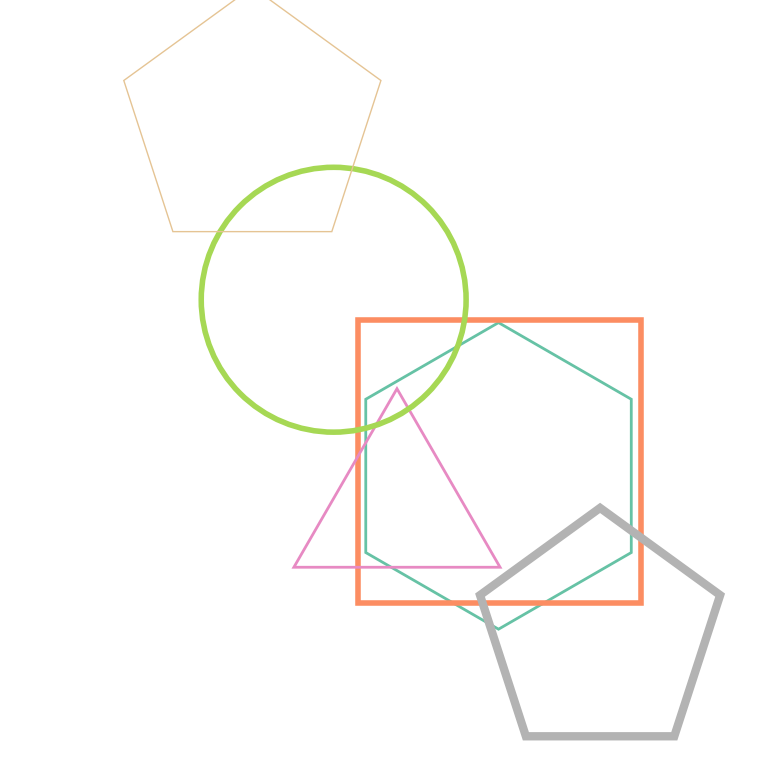[{"shape": "hexagon", "thickness": 1, "radius": 1.0, "center": [0.647, 0.382]}, {"shape": "square", "thickness": 2, "radius": 0.92, "center": [0.649, 0.4]}, {"shape": "triangle", "thickness": 1, "radius": 0.77, "center": [0.516, 0.341]}, {"shape": "circle", "thickness": 2, "radius": 0.86, "center": [0.433, 0.611]}, {"shape": "pentagon", "thickness": 0.5, "radius": 0.88, "center": [0.328, 0.841]}, {"shape": "pentagon", "thickness": 3, "radius": 0.82, "center": [0.779, 0.176]}]